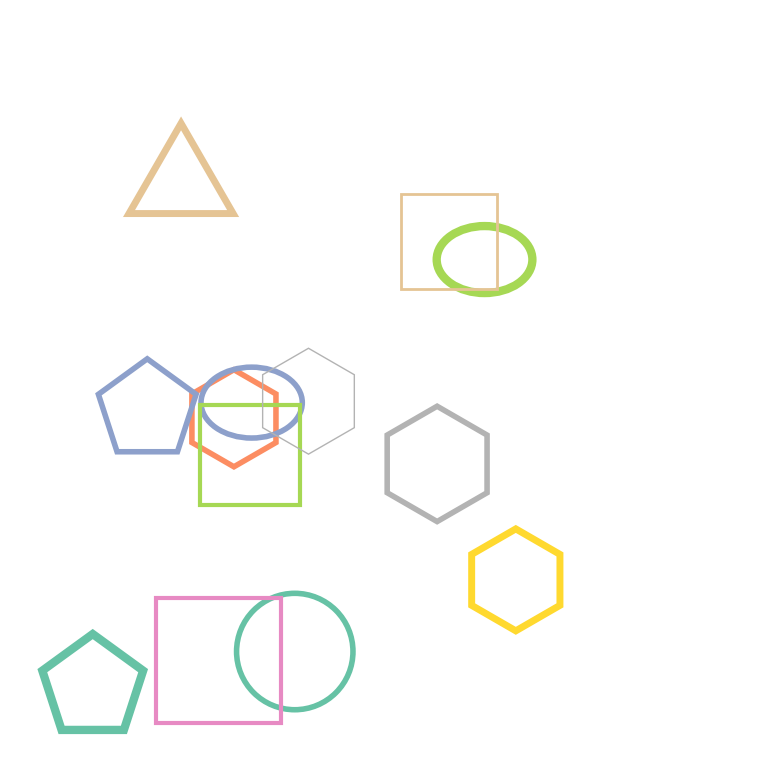[{"shape": "pentagon", "thickness": 3, "radius": 0.34, "center": [0.12, 0.108]}, {"shape": "circle", "thickness": 2, "radius": 0.38, "center": [0.383, 0.154]}, {"shape": "hexagon", "thickness": 2, "radius": 0.32, "center": [0.304, 0.457]}, {"shape": "pentagon", "thickness": 2, "radius": 0.33, "center": [0.191, 0.467]}, {"shape": "oval", "thickness": 2, "radius": 0.33, "center": [0.327, 0.477]}, {"shape": "square", "thickness": 1.5, "radius": 0.41, "center": [0.283, 0.142]}, {"shape": "oval", "thickness": 3, "radius": 0.31, "center": [0.629, 0.663]}, {"shape": "square", "thickness": 1.5, "radius": 0.33, "center": [0.325, 0.409]}, {"shape": "hexagon", "thickness": 2.5, "radius": 0.33, "center": [0.67, 0.247]}, {"shape": "square", "thickness": 1, "radius": 0.31, "center": [0.583, 0.686]}, {"shape": "triangle", "thickness": 2.5, "radius": 0.39, "center": [0.235, 0.762]}, {"shape": "hexagon", "thickness": 0.5, "radius": 0.34, "center": [0.401, 0.479]}, {"shape": "hexagon", "thickness": 2, "radius": 0.37, "center": [0.568, 0.398]}]